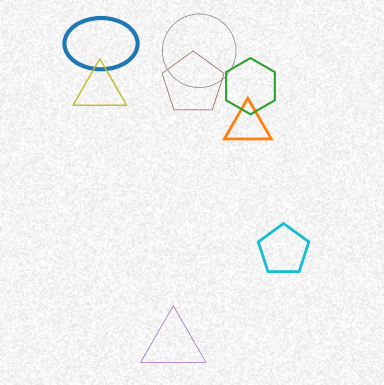[{"shape": "oval", "thickness": 3, "radius": 0.48, "center": [0.262, 0.887]}, {"shape": "triangle", "thickness": 2, "radius": 0.35, "center": [0.644, 0.674]}, {"shape": "hexagon", "thickness": 1.5, "radius": 0.37, "center": [0.651, 0.776]}, {"shape": "triangle", "thickness": 0.5, "radius": 0.49, "center": [0.45, 0.107]}, {"shape": "pentagon", "thickness": 0.5, "radius": 0.42, "center": [0.502, 0.783]}, {"shape": "circle", "thickness": 0.5, "radius": 0.48, "center": [0.517, 0.868]}, {"shape": "triangle", "thickness": 1, "radius": 0.4, "center": [0.259, 0.767]}, {"shape": "pentagon", "thickness": 2, "radius": 0.35, "center": [0.737, 0.35]}]